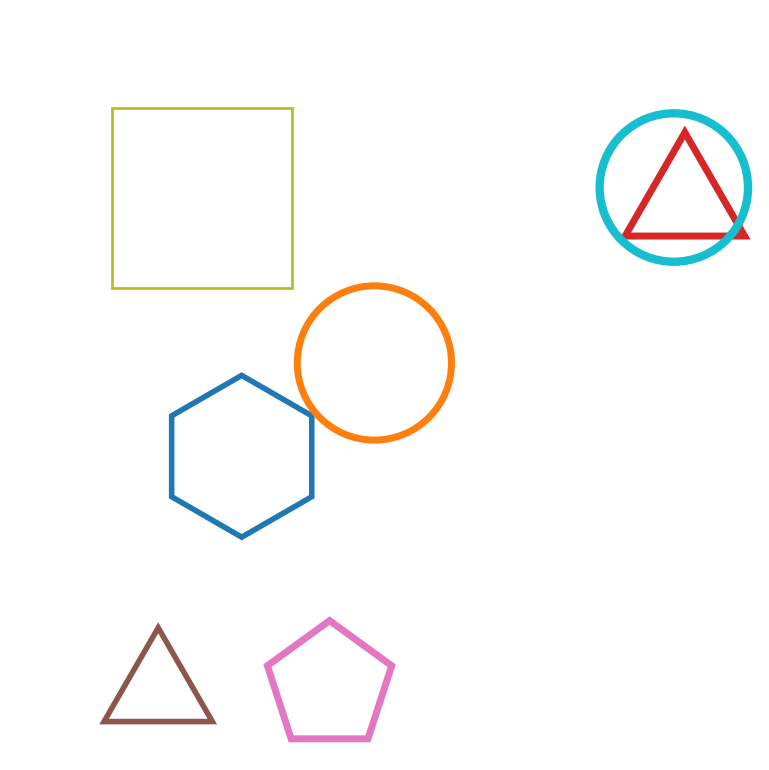[{"shape": "hexagon", "thickness": 2, "radius": 0.53, "center": [0.314, 0.407]}, {"shape": "circle", "thickness": 2.5, "radius": 0.5, "center": [0.486, 0.529]}, {"shape": "triangle", "thickness": 2.5, "radius": 0.45, "center": [0.889, 0.738]}, {"shape": "triangle", "thickness": 2, "radius": 0.41, "center": [0.205, 0.103]}, {"shape": "pentagon", "thickness": 2.5, "radius": 0.42, "center": [0.428, 0.109]}, {"shape": "square", "thickness": 1, "radius": 0.58, "center": [0.262, 0.743]}, {"shape": "circle", "thickness": 3, "radius": 0.48, "center": [0.875, 0.756]}]